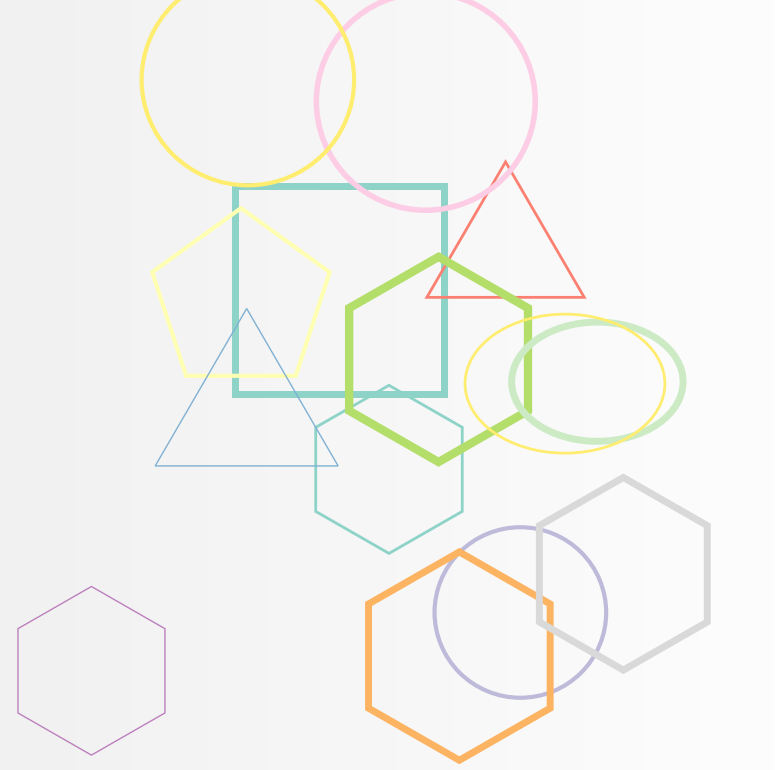[{"shape": "hexagon", "thickness": 1, "radius": 0.55, "center": [0.502, 0.39]}, {"shape": "square", "thickness": 2.5, "radius": 0.67, "center": [0.439, 0.623]}, {"shape": "pentagon", "thickness": 1.5, "radius": 0.6, "center": [0.311, 0.609]}, {"shape": "circle", "thickness": 1.5, "radius": 0.55, "center": [0.671, 0.205]}, {"shape": "triangle", "thickness": 1, "radius": 0.59, "center": [0.652, 0.672]}, {"shape": "triangle", "thickness": 0.5, "radius": 0.68, "center": [0.318, 0.463]}, {"shape": "hexagon", "thickness": 2.5, "radius": 0.68, "center": [0.593, 0.148]}, {"shape": "hexagon", "thickness": 3, "radius": 0.67, "center": [0.566, 0.533]}, {"shape": "circle", "thickness": 2, "radius": 0.71, "center": [0.549, 0.868]}, {"shape": "hexagon", "thickness": 2.5, "radius": 0.63, "center": [0.804, 0.255]}, {"shape": "hexagon", "thickness": 0.5, "radius": 0.55, "center": [0.118, 0.129]}, {"shape": "oval", "thickness": 2.5, "radius": 0.55, "center": [0.771, 0.504]}, {"shape": "oval", "thickness": 1, "radius": 0.64, "center": [0.729, 0.502]}, {"shape": "circle", "thickness": 1.5, "radius": 0.69, "center": [0.32, 0.896]}]